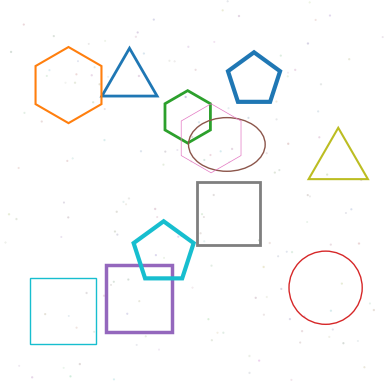[{"shape": "triangle", "thickness": 2, "radius": 0.41, "center": [0.336, 0.792]}, {"shape": "pentagon", "thickness": 3, "radius": 0.36, "center": [0.66, 0.793]}, {"shape": "hexagon", "thickness": 1.5, "radius": 0.49, "center": [0.178, 0.779]}, {"shape": "hexagon", "thickness": 2, "radius": 0.34, "center": [0.488, 0.697]}, {"shape": "circle", "thickness": 1, "radius": 0.48, "center": [0.846, 0.253]}, {"shape": "square", "thickness": 2.5, "radius": 0.43, "center": [0.361, 0.224]}, {"shape": "oval", "thickness": 1, "radius": 0.5, "center": [0.589, 0.625]}, {"shape": "hexagon", "thickness": 0.5, "radius": 0.45, "center": [0.548, 0.641]}, {"shape": "square", "thickness": 2, "radius": 0.41, "center": [0.593, 0.445]}, {"shape": "triangle", "thickness": 1.5, "radius": 0.44, "center": [0.879, 0.579]}, {"shape": "pentagon", "thickness": 3, "radius": 0.41, "center": [0.425, 0.343]}, {"shape": "square", "thickness": 1, "radius": 0.43, "center": [0.165, 0.191]}]